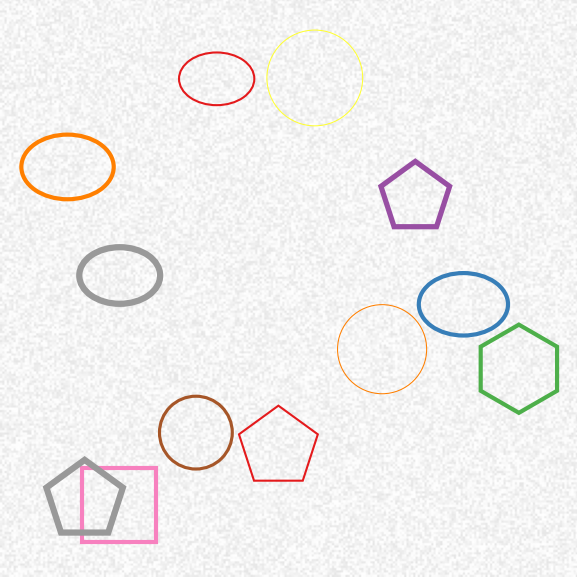[{"shape": "pentagon", "thickness": 1, "radius": 0.36, "center": [0.482, 0.225]}, {"shape": "oval", "thickness": 1, "radius": 0.33, "center": [0.375, 0.863]}, {"shape": "oval", "thickness": 2, "radius": 0.39, "center": [0.802, 0.472]}, {"shape": "hexagon", "thickness": 2, "radius": 0.38, "center": [0.898, 0.361]}, {"shape": "pentagon", "thickness": 2.5, "radius": 0.31, "center": [0.719, 0.657]}, {"shape": "oval", "thickness": 2, "radius": 0.4, "center": [0.117, 0.71]}, {"shape": "circle", "thickness": 0.5, "radius": 0.39, "center": [0.662, 0.394]}, {"shape": "circle", "thickness": 0.5, "radius": 0.41, "center": [0.545, 0.864]}, {"shape": "circle", "thickness": 1.5, "radius": 0.32, "center": [0.339, 0.25]}, {"shape": "square", "thickness": 2, "radius": 0.32, "center": [0.206, 0.125]}, {"shape": "oval", "thickness": 3, "radius": 0.35, "center": [0.207, 0.522]}, {"shape": "pentagon", "thickness": 3, "radius": 0.35, "center": [0.147, 0.133]}]